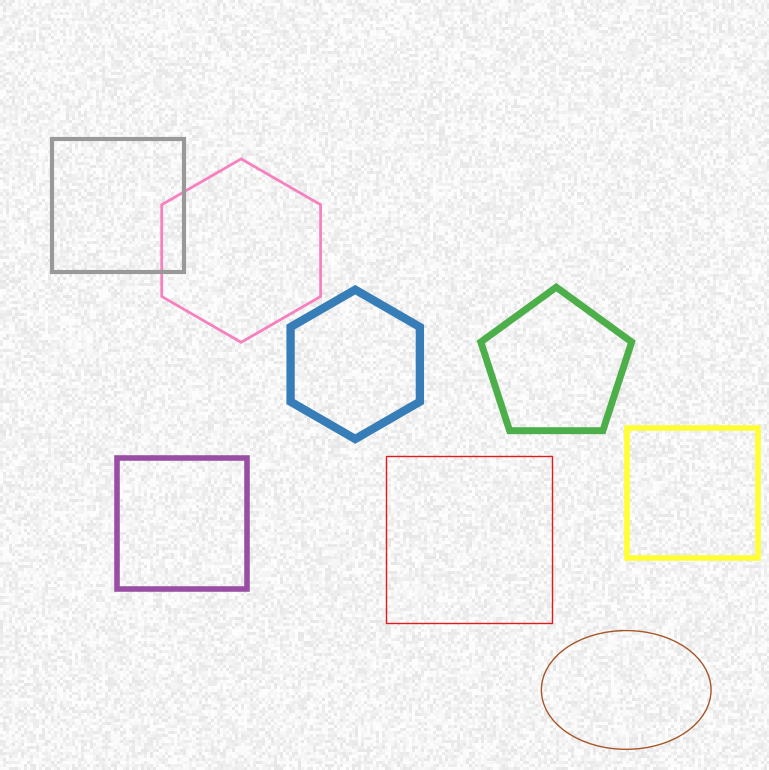[{"shape": "square", "thickness": 0.5, "radius": 0.54, "center": [0.609, 0.299]}, {"shape": "hexagon", "thickness": 3, "radius": 0.48, "center": [0.461, 0.527]}, {"shape": "pentagon", "thickness": 2.5, "radius": 0.52, "center": [0.722, 0.524]}, {"shape": "square", "thickness": 2, "radius": 0.42, "center": [0.236, 0.32]}, {"shape": "square", "thickness": 2, "radius": 0.42, "center": [0.899, 0.36]}, {"shape": "oval", "thickness": 0.5, "radius": 0.55, "center": [0.813, 0.104]}, {"shape": "hexagon", "thickness": 1, "radius": 0.6, "center": [0.313, 0.675]}, {"shape": "square", "thickness": 1.5, "radius": 0.43, "center": [0.153, 0.733]}]